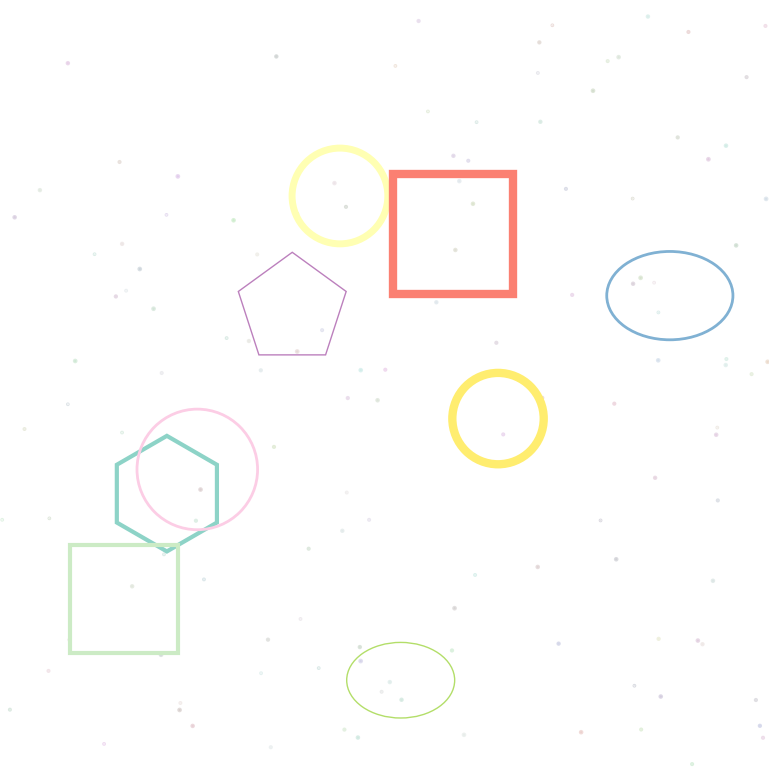[{"shape": "hexagon", "thickness": 1.5, "radius": 0.38, "center": [0.217, 0.359]}, {"shape": "circle", "thickness": 2.5, "radius": 0.31, "center": [0.441, 0.745]}, {"shape": "square", "thickness": 3, "radius": 0.39, "center": [0.588, 0.696]}, {"shape": "oval", "thickness": 1, "radius": 0.41, "center": [0.87, 0.616]}, {"shape": "oval", "thickness": 0.5, "radius": 0.35, "center": [0.52, 0.117]}, {"shape": "circle", "thickness": 1, "radius": 0.39, "center": [0.256, 0.39]}, {"shape": "pentagon", "thickness": 0.5, "radius": 0.37, "center": [0.38, 0.599]}, {"shape": "square", "thickness": 1.5, "radius": 0.35, "center": [0.161, 0.222]}, {"shape": "circle", "thickness": 3, "radius": 0.3, "center": [0.647, 0.456]}]